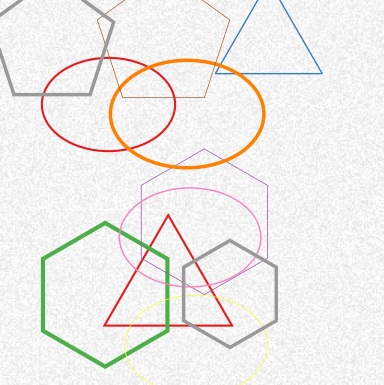[{"shape": "triangle", "thickness": 1.5, "radius": 0.96, "center": [0.437, 0.25]}, {"shape": "oval", "thickness": 1.5, "radius": 0.87, "center": [0.282, 0.729]}, {"shape": "triangle", "thickness": 1, "radius": 0.8, "center": [0.698, 0.889]}, {"shape": "hexagon", "thickness": 3, "radius": 0.93, "center": [0.273, 0.234]}, {"shape": "hexagon", "thickness": 0.5, "radius": 0.95, "center": [0.531, 0.424]}, {"shape": "oval", "thickness": 2.5, "radius": 1.0, "center": [0.486, 0.704]}, {"shape": "oval", "thickness": 0.5, "radius": 0.93, "center": [0.51, 0.103]}, {"shape": "pentagon", "thickness": 0.5, "radius": 0.9, "center": [0.425, 0.893]}, {"shape": "oval", "thickness": 1, "radius": 0.92, "center": [0.494, 0.383]}, {"shape": "hexagon", "thickness": 2.5, "radius": 0.69, "center": [0.597, 0.236]}, {"shape": "pentagon", "thickness": 2.5, "radius": 0.84, "center": [0.135, 0.89]}]